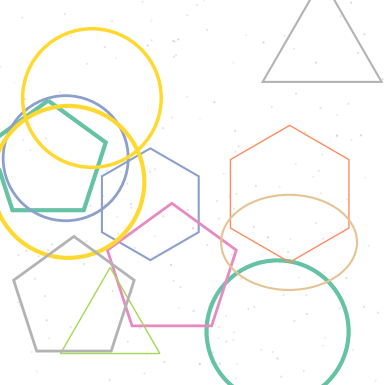[{"shape": "circle", "thickness": 3, "radius": 0.92, "center": [0.721, 0.139]}, {"shape": "pentagon", "thickness": 3, "radius": 0.79, "center": [0.125, 0.581]}, {"shape": "hexagon", "thickness": 1, "radius": 0.89, "center": [0.752, 0.497]}, {"shape": "hexagon", "thickness": 1.5, "radius": 0.73, "center": [0.39, 0.47]}, {"shape": "circle", "thickness": 2, "radius": 0.81, "center": [0.171, 0.589]}, {"shape": "pentagon", "thickness": 2, "radius": 0.88, "center": [0.446, 0.296]}, {"shape": "triangle", "thickness": 1, "radius": 0.74, "center": [0.286, 0.156]}, {"shape": "circle", "thickness": 3, "radius": 0.99, "center": [0.178, 0.528]}, {"shape": "circle", "thickness": 2.5, "radius": 0.9, "center": [0.239, 0.745]}, {"shape": "oval", "thickness": 1.5, "radius": 0.88, "center": [0.751, 0.37]}, {"shape": "pentagon", "thickness": 2, "radius": 0.82, "center": [0.192, 0.221]}, {"shape": "triangle", "thickness": 1.5, "radius": 0.89, "center": [0.837, 0.876]}]